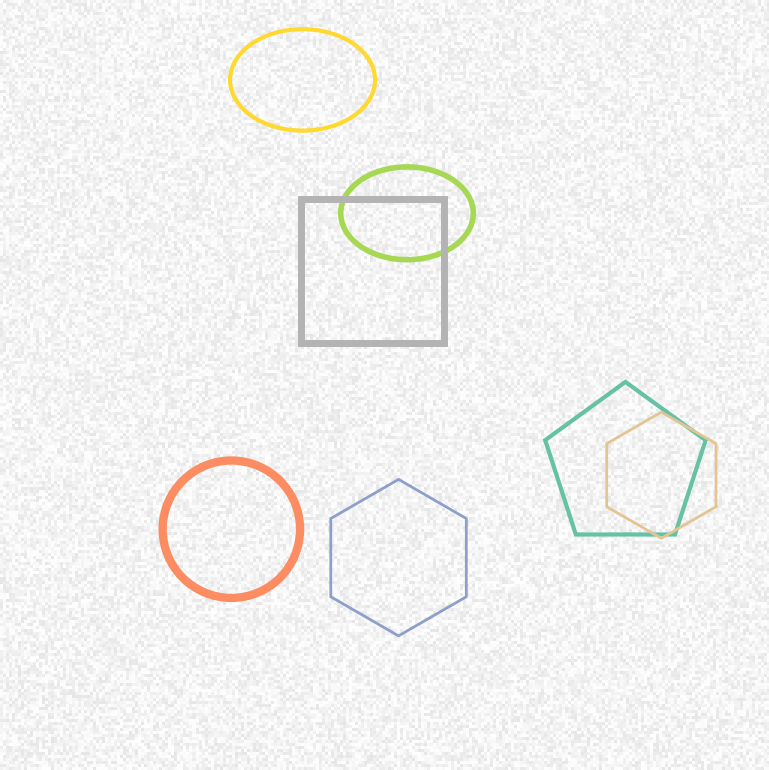[{"shape": "pentagon", "thickness": 1.5, "radius": 0.55, "center": [0.812, 0.394]}, {"shape": "circle", "thickness": 3, "radius": 0.45, "center": [0.3, 0.313]}, {"shape": "hexagon", "thickness": 1, "radius": 0.51, "center": [0.518, 0.276]}, {"shape": "oval", "thickness": 2, "radius": 0.43, "center": [0.529, 0.723]}, {"shape": "oval", "thickness": 1.5, "radius": 0.47, "center": [0.393, 0.896]}, {"shape": "hexagon", "thickness": 1, "radius": 0.41, "center": [0.859, 0.383]}, {"shape": "square", "thickness": 2.5, "radius": 0.47, "center": [0.484, 0.648]}]